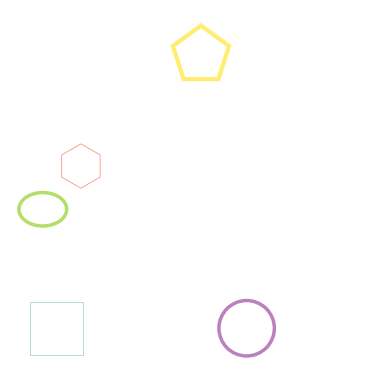[{"shape": "square", "thickness": 0.5, "radius": 0.35, "center": [0.146, 0.146]}, {"shape": "hexagon", "thickness": 0.5, "radius": 0.29, "center": [0.21, 0.569]}, {"shape": "oval", "thickness": 2.5, "radius": 0.31, "center": [0.111, 0.456]}, {"shape": "circle", "thickness": 2.5, "radius": 0.36, "center": [0.641, 0.147]}, {"shape": "pentagon", "thickness": 3, "radius": 0.38, "center": [0.522, 0.857]}]